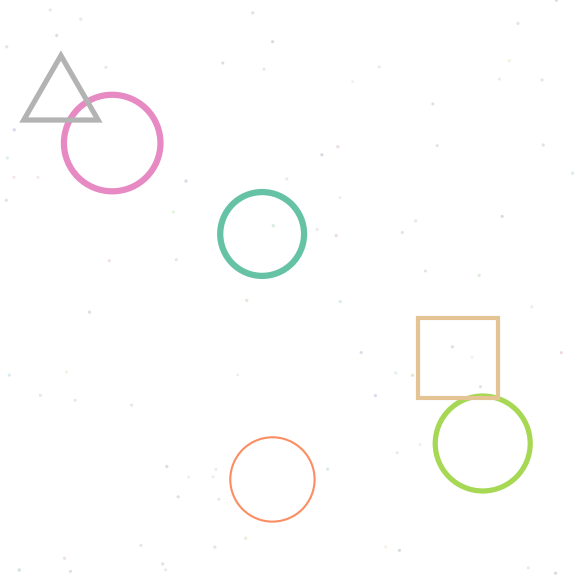[{"shape": "circle", "thickness": 3, "radius": 0.36, "center": [0.454, 0.594]}, {"shape": "circle", "thickness": 1, "radius": 0.36, "center": [0.472, 0.169]}, {"shape": "circle", "thickness": 3, "radius": 0.42, "center": [0.194, 0.751]}, {"shape": "circle", "thickness": 2.5, "radius": 0.41, "center": [0.836, 0.231]}, {"shape": "square", "thickness": 2, "radius": 0.35, "center": [0.792, 0.38]}, {"shape": "triangle", "thickness": 2.5, "radius": 0.37, "center": [0.105, 0.828]}]